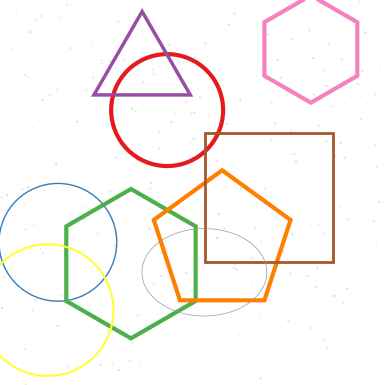[{"shape": "circle", "thickness": 3, "radius": 0.73, "center": [0.434, 0.714]}, {"shape": "circle", "thickness": 1, "radius": 0.76, "center": [0.15, 0.371]}, {"shape": "hexagon", "thickness": 3, "radius": 0.97, "center": [0.34, 0.315]}, {"shape": "triangle", "thickness": 2.5, "radius": 0.72, "center": [0.369, 0.826]}, {"shape": "pentagon", "thickness": 3, "radius": 0.93, "center": [0.577, 0.371]}, {"shape": "circle", "thickness": 1.5, "radius": 0.86, "center": [0.124, 0.194]}, {"shape": "square", "thickness": 2, "radius": 0.84, "center": [0.699, 0.487]}, {"shape": "hexagon", "thickness": 3, "radius": 0.7, "center": [0.807, 0.873]}, {"shape": "oval", "thickness": 0.5, "radius": 0.81, "center": [0.531, 0.293]}]